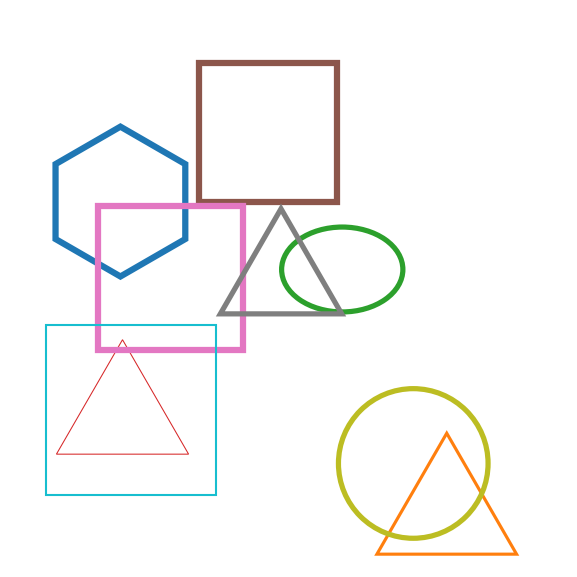[{"shape": "hexagon", "thickness": 3, "radius": 0.65, "center": [0.209, 0.65]}, {"shape": "triangle", "thickness": 1.5, "radius": 0.7, "center": [0.774, 0.109]}, {"shape": "oval", "thickness": 2.5, "radius": 0.52, "center": [0.593, 0.532]}, {"shape": "triangle", "thickness": 0.5, "radius": 0.66, "center": [0.212, 0.279]}, {"shape": "square", "thickness": 3, "radius": 0.6, "center": [0.464, 0.77]}, {"shape": "square", "thickness": 3, "radius": 0.63, "center": [0.295, 0.518]}, {"shape": "triangle", "thickness": 2.5, "radius": 0.61, "center": [0.487, 0.516]}, {"shape": "circle", "thickness": 2.5, "radius": 0.65, "center": [0.716, 0.197]}, {"shape": "square", "thickness": 1, "radius": 0.74, "center": [0.227, 0.289]}]